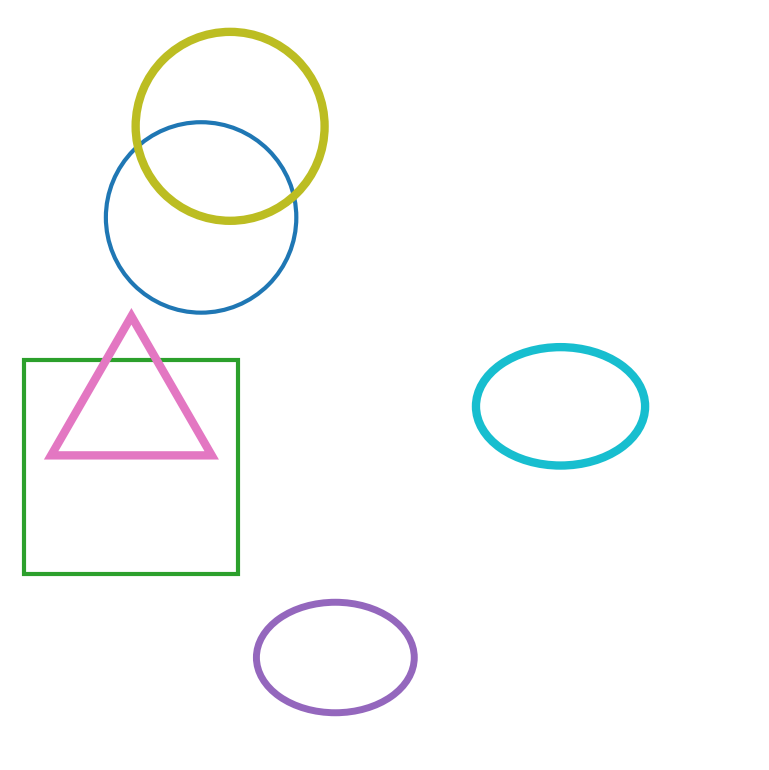[{"shape": "circle", "thickness": 1.5, "radius": 0.62, "center": [0.261, 0.718]}, {"shape": "square", "thickness": 1.5, "radius": 0.7, "center": [0.17, 0.393]}, {"shape": "oval", "thickness": 2.5, "radius": 0.51, "center": [0.436, 0.146]}, {"shape": "triangle", "thickness": 3, "radius": 0.6, "center": [0.171, 0.469]}, {"shape": "circle", "thickness": 3, "radius": 0.61, "center": [0.299, 0.836]}, {"shape": "oval", "thickness": 3, "radius": 0.55, "center": [0.728, 0.472]}]